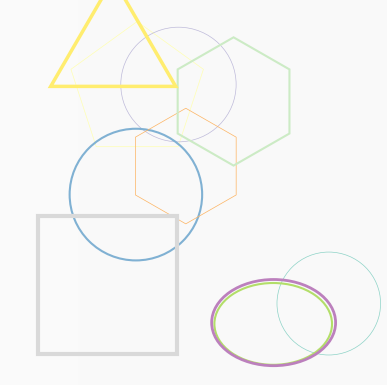[{"shape": "circle", "thickness": 0.5, "radius": 0.67, "center": [0.848, 0.212]}, {"shape": "pentagon", "thickness": 0.5, "radius": 0.9, "center": [0.354, 0.764]}, {"shape": "circle", "thickness": 0.5, "radius": 0.74, "center": [0.461, 0.78]}, {"shape": "circle", "thickness": 1.5, "radius": 0.85, "center": [0.351, 0.495]}, {"shape": "hexagon", "thickness": 0.5, "radius": 0.75, "center": [0.479, 0.569]}, {"shape": "oval", "thickness": 1.5, "radius": 0.76, "center": [0.705, 0.159]}, {"shape": "square", "thickness": 3, "radius": 0.9, "center": [0.278, 0.259]}, {"shape": "oval", "thickness": 2, "radius": 0.8, "center": [0.706, 0.162]}, {"shape": "hexagon", "thickness": 1.5, "radius": 0.83, "center": [0.603, 0.736]}, {"shape": "triangle", "thickness": 2.5, "radius": 0.93, "center": [0.292, 0.869]}]